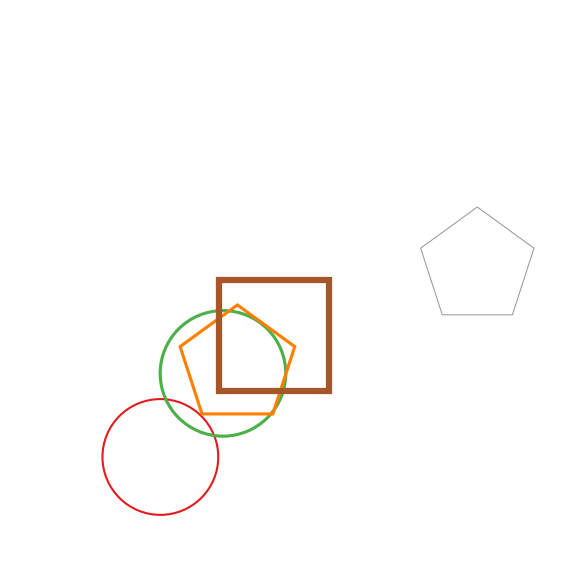[{"shape": "circle", "thickness": 1, "radius": 0.5, "center": [0.278, 0.208]}, {"shape": "circle", "thickness": 1.5, "radius": 0.54, "center": [0.386, 0.353]}, {"shape": "pentagon", "thickness": 1.5, "radius": 0.52, "center": [0.411, 0.367]}, {"shape": "square", "thickness": 3, "radius": 0.48, "center": [0.474, 0.418]}, {"shape": "pentagon", "thickness": 0.5, "radius": 0.52, "center": [0.827, 0.537]}]